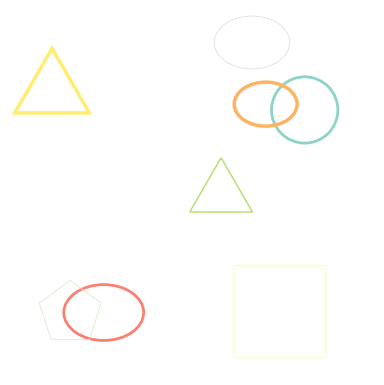[{"shape": "circle", "thickness": 2, "radius": 0.43, "center": [0.791, 0.714]}, {"shape": "square", "thickness": 1, "radius": 0.6, "center": [0.724, 0.192]}, {"shape": "oval", "thickness": 2, "radius": 0.52, "center": [0.269, 0.188]}, {"shape": "oval", "thickness": 2.5, "radius": 0.41, "center": [0.69, 0.729]}, {"shape": "triangle", "thickness": 1, "radius": 0.47, "center": [0.574, 0.496]}, {"shape": "oval", "thickness": 0.5, "radius": 0.49, "center": [0.655, 0.89]}, {"shape": "pentagon", "thickness": 0.5, "radius": 0.42, "center": [0.182, 0.187]}, {"shape": "triangle", "thickness": 2.5, "radius": 0.56, "center": [0.135, 0.763]}]